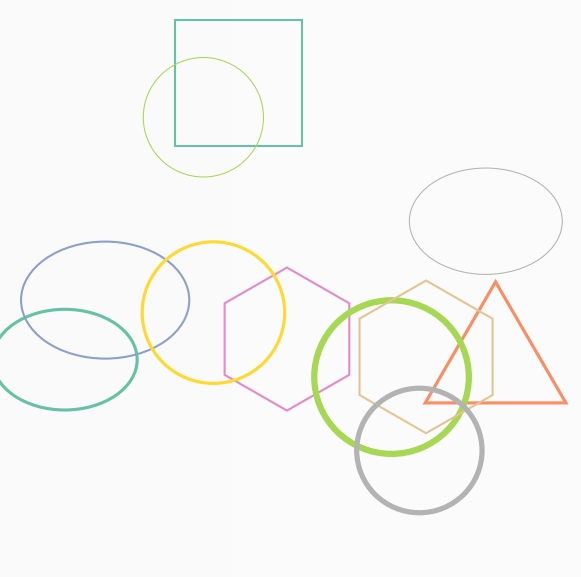[{"shape": "oval", "thickness": 1.5, "radius": 0.62, "center": [0.111, 0.376]}, {"shape": "square", "thickness": 1, "radius": 0.55, "center": [0.41, 0.855]}, {"shape": "triangle", "thickness": 1.5, "radius": 0.7, "center": [0.853, 0.371]}, {"shape": "oval", "thickness": 1, "radius": 0.72, "center": [0.181, 0.479]}, {"shape": "hexagon", "thickness": 1, "radius": 0.62, "center": [0.494, 0.412]}, {"shape": "circle", "thickness": 3, "radius": 0.66, "center": [0.674, 0.346]}, {"shape": "circle", "thickness": 0.5, "radius": 0.52, "center": [0.35, 0.796]}, {"shape": "circle", "thickness": 1.5, "radius": 0.61, "center": [0.367, 0.458]}, {"shape": "hexagon", "thickness": 1, "radius": 0.66, "center": [0.733, 0.381]}, {"shape": "oval", "thickness": 0.5, "radius": 0.66, "center": [0.836, 0.616]}, {"shape": "circle", "thickness": 2.5, "radius": 0.54, "center": [0.722, 0.219]}]